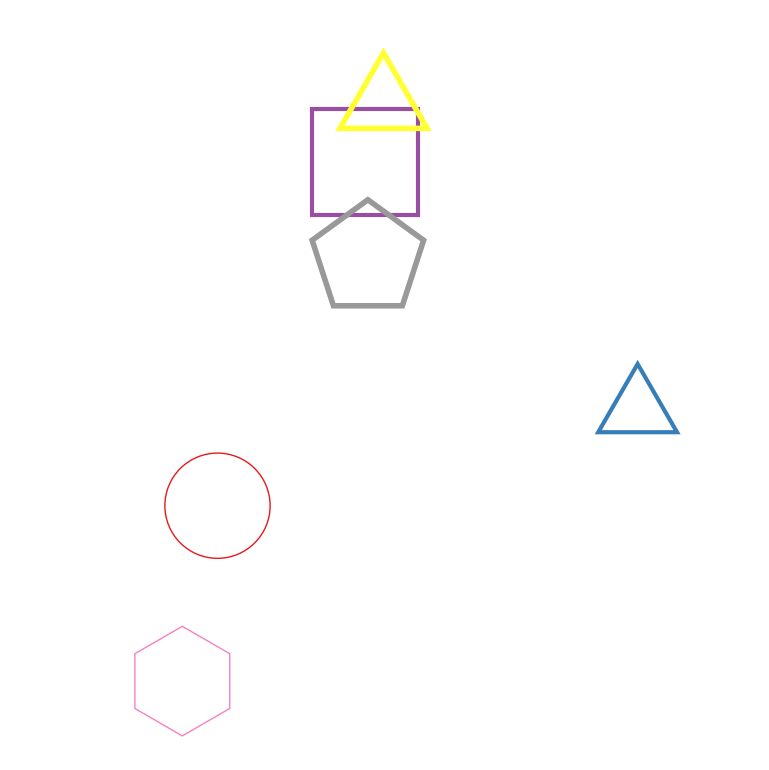[{"shape": "circle", "thickness": 0.5, "radius": 0.34, "center": [0.282, 0.343]}, {"shape": "triangle", "thickness": 1.5, "radius": 0.3, "center": [0.828, 0.468]}, {"shape": "square", "thickness": 1.5, "radius": 0.34, "center": [0.474, 0.79]}, {"shape": "triangle", "thickness": 2, "radius": 0.33, "center": [0.498, 0.866]}, {"shape": "hexagon", "thickness": 0.5, "radius": 0.36, "center": [0.237, 0.115]}, {"shape": "pentagon", "thickness": 2, "radius": 0.38, "center": [0.478, 0.664]}]